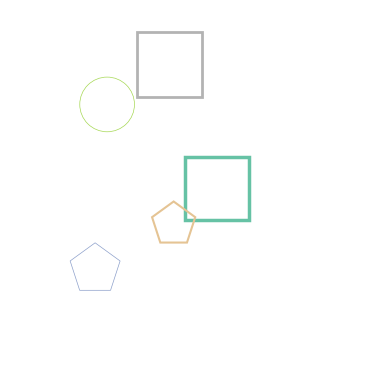[{"shape": "square", "thickness": 2.5, "radius": 0.41, "center": [0.563, 0.511]}, {"shape": "pentagon", "thickness": 0.5, "radius": 0.34, "center": [0.247, 0.301]}, {"shape": "circle", "thickness": 0.5, "radius": 0.36, "center": [0.278, 0.729]}, {"shape": "pentagon", "thickness": 1.5, "radius": 0.29, "center": [0.451, 0.418]}, {"shape": "square", "thickness": 2, "radius": 0.42, "center": [0.441, 0.832]}]